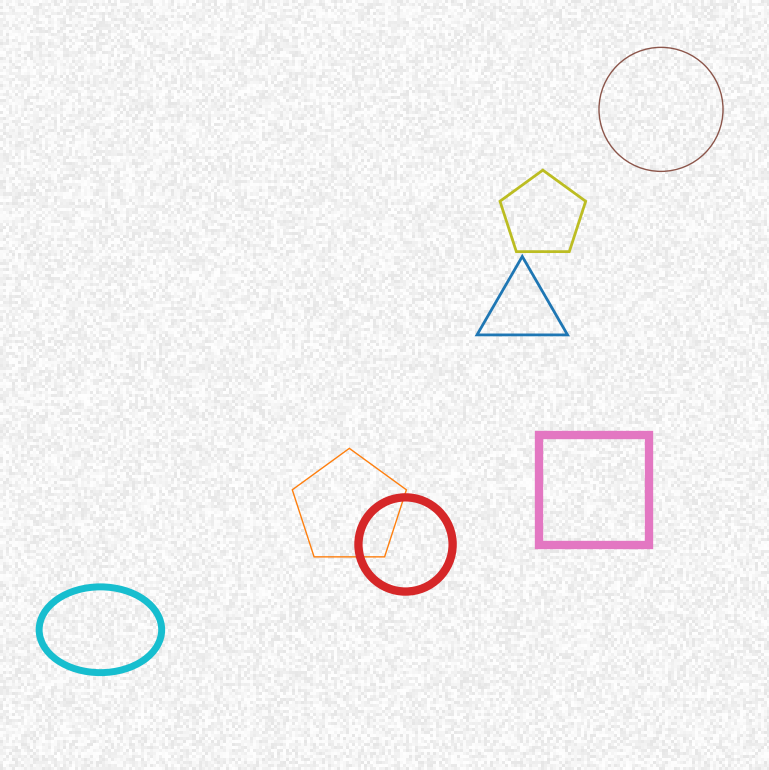[{"shape": "triangle", "thickness": 1, "radius": 0.34, "center": [0.678, 0.599]}, {"shape": "pentagon", "thickness": 0.5, "radius": 0.39, "center": [0.454, 0.34]}, {"shape": "circle", "thickness": 3, "radius": 0.31, "center": [0.527, 0.293]}, {"shape": "circle", "thickness": 0.5, "radius": 0.4, "center": [0.858, 0.858]}, {"shape": "square", "thickness": 3, "radius": 0.36, "center": [0.771, 0.363]}, {"shape": "pentagon", "thickness": 1, "radius": 0.29, "center": [0.705, 0.721]}, {"shape": "oval", "thickness": 2.5, "radius": 0.4, "center": [0.13, 0.182]}]